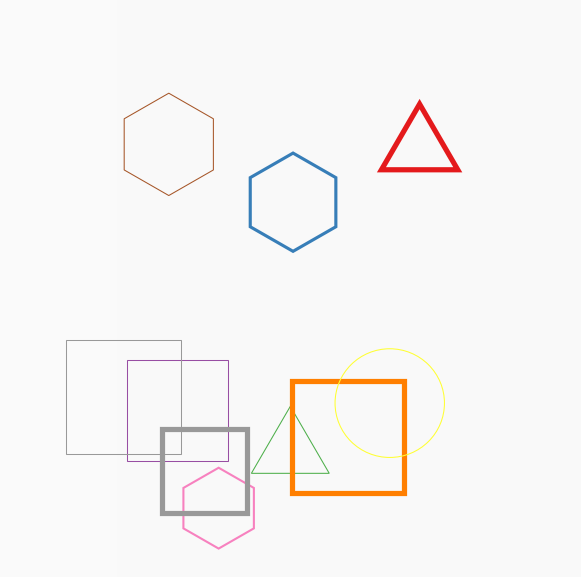[{"shape": "triangle", "thickness": 2.5, "radius": 0.38, "center": [0.722, 0.743]}, {"shape": "hexagon", "thickness": 1.5, "radius": 0.43, "center": [0.504, 0.649]}, {"shape": "triangle", "thickness": 0.5, "radius": 0.39, "center": [0.499, 0.218]}, {"shape": "square", "thickness": 0.5, "radius": 0.43, "center": [0.305, 0.288]}, {"shape": "square", "thickness": 2.5, "radius": 0.48, "center": [0.598, 0.243]}, {"shape": "circle", "thickness": 0.5, "radius": 0.47, "center": [0.671, 0.301]}, {"shape": "hexagon", "thickness": 0.5, "radius": 0.44, "center": [0.29, 0.749]}, {"shape": "hexagon", "thickness": 1, "radius": 0.35, "center": [0.376, 0.119]}, {"shape": "square", "thickness": 0.5, "radius": 0.5, "center": [0.212, 0.312]}, {"shape": "square", "thickness": 2.5, "radius": 0.37, "center": [0.352, 0.184]}]